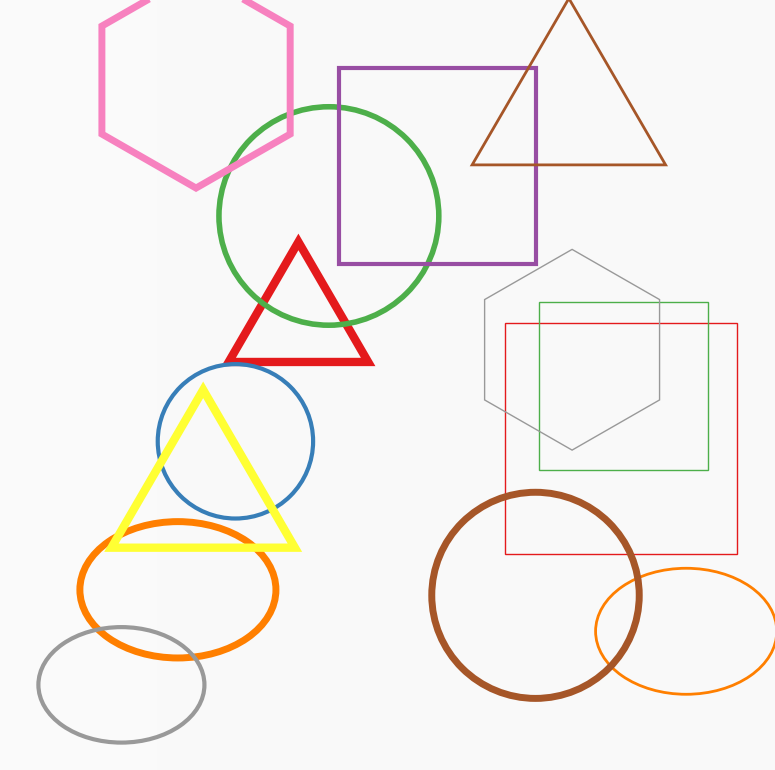[{"shape": "triangle", "thickness": 3, "radius": 0.52, "center": [0.385, 0.582]}, {"shape": "square", "thickness": 0.5, "radius": 0.75, "center": [0.802, 0.431]}, {"shape": "circle", "thickness": 1.5, "radius": 0.5, "center": [0.304, 0.427]}, {"shape": "circle", "thickness": 2, "radius": 0.71, "center": [0.424, 0.72]}, {"shape": "square", "thickness": 0.5, "radius": 0.55, "center": [0.804, 0.499]}, {"shape": "square", "thickness": 1.5, "radius": 0.63, "center": [0.565, 0.784]}, {"shape": "oval", "thickness": 1, "radius": 0.58, "center": [0.885, 0.18]}, {"shape": "oval", "thickness": 2.5, "radius": 0.63, "center": [0.23, 0.234]}, {"shape": "triangle", "thickness": 3, "radius": 0.68, "center": [0.262, 0.357]}, {"shape": "circle", "thickness": 2.5, "radius": 0.67, "center": [0.691, 0.227]}, {"shape": "triangle", "thickness": 1, "radius": 0.72, "center": [0.734, 0.858]}, {"shape": "hexagon", "thickness": 2.5, "radius": 0.7, "center": [0.253, 0.896]}, {"shape": "hexagon", "thickness": 0.5, "radius": 0.65, "center": [0.738, 0.546]}, {"shape": "oval", "thickness": 1.5, "radius": 0.54, "center": [0.157, 0.111]}]